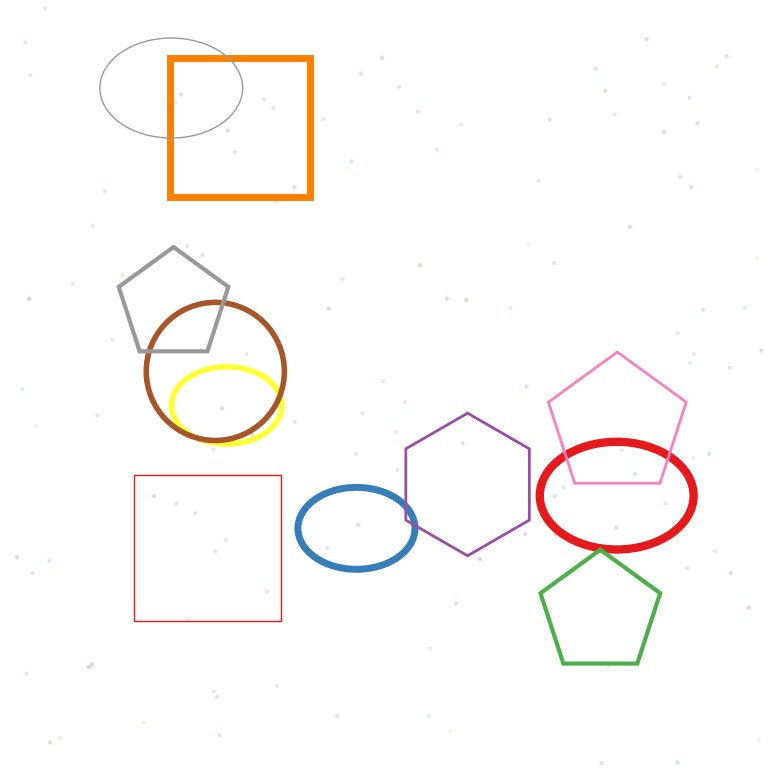[{"shape": "square", "thickness": 0.5, "radius": 0.48, "center": [0.269, 0.288]}, {"shape": "oval", "thickness": 3, "radius": 0.5, "center": [0.801, 0.356]}, {"shape": "oval", "thickness": 2.5, "radius": 0.38, "center": [0.463, 0.314]}, {"shape": "pentagon", "thickness": 1.5, "radius": 0.41, "center": [0.78, 0.204]}, {"shape": "hexagon", "thickness": 1, "radius": 0.46, "center": [0.607, 0.371]}, {"shape": "square", "thickness": 2.5, "radius": 0.45, "center": [0.312, 0.834]}, {"shape": "oval", "thickness": 2, "radius": 0.36, "center": [0.294, 0.474]}, {"shape": "circle", "thickness": 2, "radius": 0.45, "center": [0.28, 0.518]}, {"shape": "pentagon", "thickness": 1, "radius": 0.47, "center": [0.802, 0.449]}, {"shape": "oval", "thickness": 0.5, "radius": 0.46, "center": [0.222, 0.886]}, {"shape": "pentagon", "thickness": 1.5, "radius": 0.37, "center": [0.225, 0.604]}]